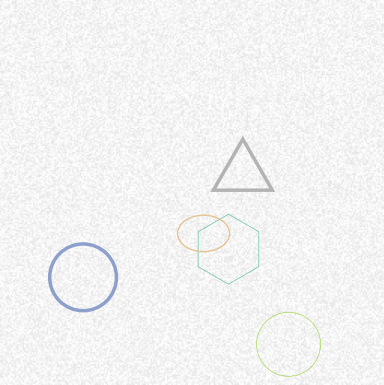[{"shape": "hexagon", "thickness": 0.5, "radius": 0.45, "center": [0.593, 0.353]}, {"shape": "circle", "thickness": 2.5, "radius": 0.43, "center": [0.216, 0.28]}, {"shape": "circle", "thickness": 0.5, "radius": 0.42, "center": [0.75, 0.106]}, {"shape": "oval", "thickness": 1, "radius": 0.34, "center": [0.529, 0.394]}, {"shape": "triangle", "thickness": 2.5, "radius": 0.44, "center": [0.631, 0.55]}]